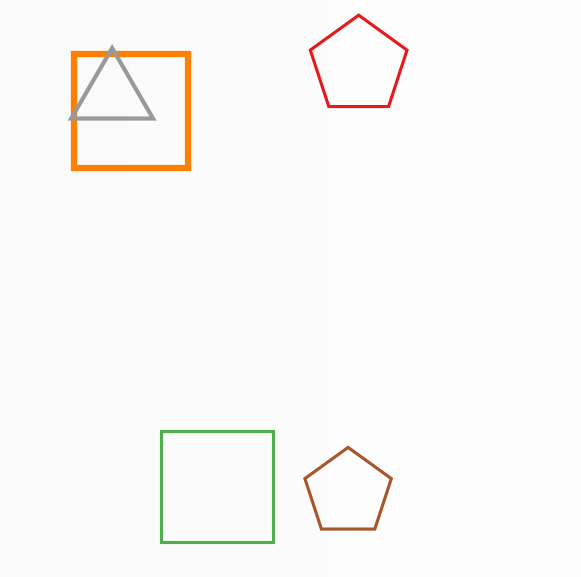[{"shape": "pentagon", "thickness": 1.5, "radius": 0.44, "center": [0.617, 0.885]}, {"shape": "square", "thickness": 1.5, "radius": 0.48, "center": [0.373, 0.157]}, {"shape": "square", "thickness": 3, "radius": 0.49, "center": [0.225, 0.807]}, {"shape": "pentagon", "thickness": 1.5, "radius": 0.39, "center": [0.599, 0.146]}, {"shape": "triangle", "thickness": 2, "radius": 0.41, "center": [0.193, 0.835]}]